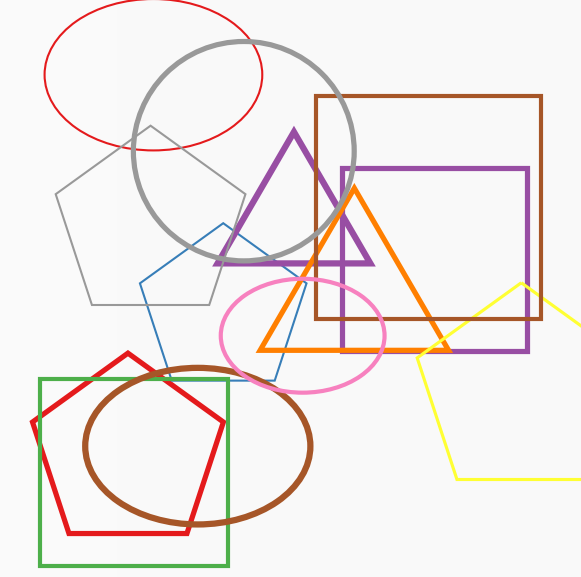[{"shape": "pentagon", "thickness": 2.5, "radius": 0.86, "center": [0.22, 0.215]}, {"shape": "oval", "thickness": 1, "radius": 0.94, "center": [0.264, 0.87]}, {"shape": "pentagon", "thickness": 1, "radius": 0.75, "center": [0.384, 0.462]}, {"shape": "square", "thickness": 2, "radius": 0.81, "center": [0.23, 0.181]}, {"shape": "square", "thickness": 2.5, "radius": 0.79, "center": [0.748, 0.55]}, {"shape": "triangle", "thickness": 3, "radius": 0.76, "center": [0.506, 0.619]}, {"shape": "triangle", "thickness": 2.5, "radius": 0.94, "center": [0.61, 0.486]}, {"shape": "pentagon", "thickness": 1.5, "radius": 0.94, "center": [0.897, 0.321]}, {"shape": "oval", "thickness": 3, "radius": 0.97, "center": [0.34, 0.227]}, {"shape": "square", "thickness": 2, "radius": 0.97, "center": [0.738, 0.64]}, {"shape": "oval", "thickness": 2, "radius": 0.7, "center": [0.521, 0.418]}, {"shape": "pentagon", "thickness": 1, "radius": 0.86, "center": [0.259, 0.61]}, {"shape": "circle", "thickness": 2.5, "radius": 0.95, "center": [0.419, 0.737]}]